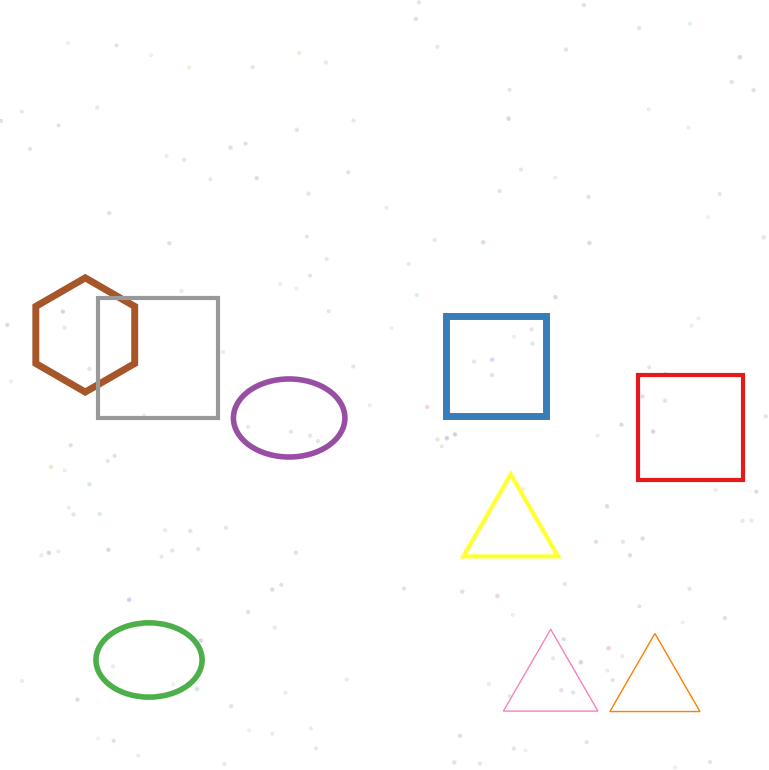[{"shape": "square", "thickness": 1.5, "radius": 0.34, "center": [0.896, 0.445]}, {"shape": "square", "thickness": 2.5, "radius": 0.32, "center": [0.644, 0.525]}, {"shape": "oval", "thickness": 2, "radius": 0.34, "center": [0.194, 0.143]}, {"shape": "oval", "thickness": 2, "radius": 0.36, "center": [0.376, 0.457]}, {"shape": "triangle", "thickness": 0.5, "radius": 0.34, "center": [0.851, 0.11]}, {"shape": "triangle", "thickness": 1.5, "radius": 0.36, "center": [0.663, 0.313]}, {"shape": "hexagon", "thickness": 2.5, "radius": 0.37, "center": [0.111, 0.565]}, {"shape": "triangle", "thickness": 0.5, "radius": 0.35, "center": [0.715, 0.112]}, {"shape": "square", "thickness": 1.5, "radius": 0.39, "center": [0.205, 0.535]}]